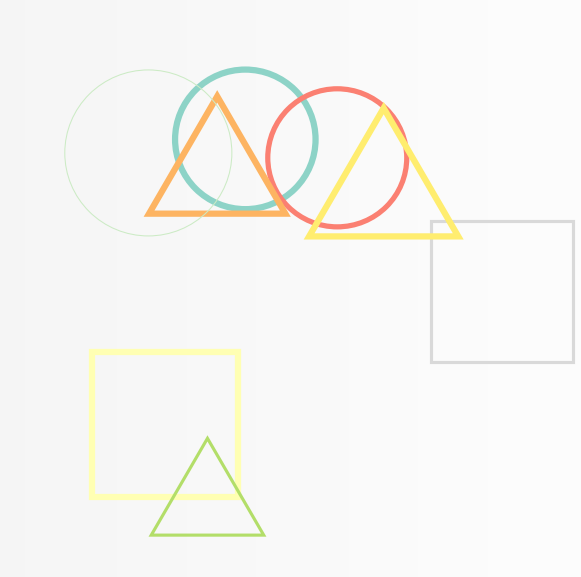[{"shape": "circle", "thickness": 3, "radius": 0.6, "center": [0.422, 0.758]}, {"shape": "square", "thickness": 3, "radius": 0.63, "center": [0.284, 0.264]}, {"shape": "circle", "thickness": 2.5, "radius": 0.6, "center": [0.58, 0.726]}, {"shape": "triangle", "thickness": 3, "radius": 0.68, "center": [0.374, 0.697]}, {"shape": "triangle", "thickness": 1.5, "radius": 0.56, "center": [0.357, 0.128]}, {"shape": "square", "thickness": 1.5, "radius": 0.61, "center": [0.864, 0.494]}, {"shape": "circle", "thickness": 0.5, "radius": 0.72, "center": [0.255, 0.734]}, {"shape": "triangle", "thickness": 3, "radius": 0.74, "center": [0.66, 0.664]}]